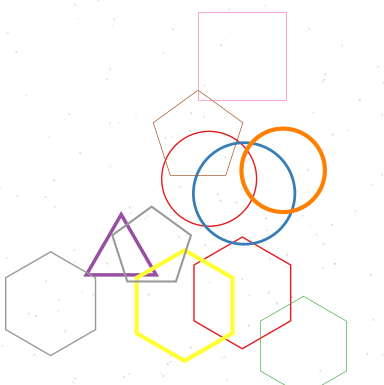[{"shape": "circle", "thickness": 1, "radius": 0.62, "center": [0.543, 0.536]}, {"shape": "hexagon", "thickness": 1, "radius": 0.73, "center": [0.629, 0.239]}, {"shape": "circle", "thickness": 2, "radius": 0.66, "center": [0.634, 0.498]}, {"shape": "hexagon", "thickness": 0.5, "radius": 0.65, "center": [0.788, 0.101]}, {"shape": "triangle", "thickness": 2.5, "radius": 0.52, "center": [0.315, 0.338]}, {"shape": "circle", "thickness": 3, "radius": 0.54, "center": [0.736, 0.558]}, {"shape": "hexagon", "thickness": 3, "radius": 0.72, "center": [0.479, 0.206]}, {"shape": "pentagon", "thickness": 0.5, "radius": 0.61, "center": [0.514, 0.643]}, {"shape": "square", "thickness": 0.5, "radius": 0.57, "center": [0.629, 0.854]}, {"shape": "pentagon", "thickness": 1.5, "radius": 0.54, "center": [0.394, 0.356]}, {"shape": "hexagon", "thickness": 1, "radius": 0.67, "center": [0.132, 0.211]}]